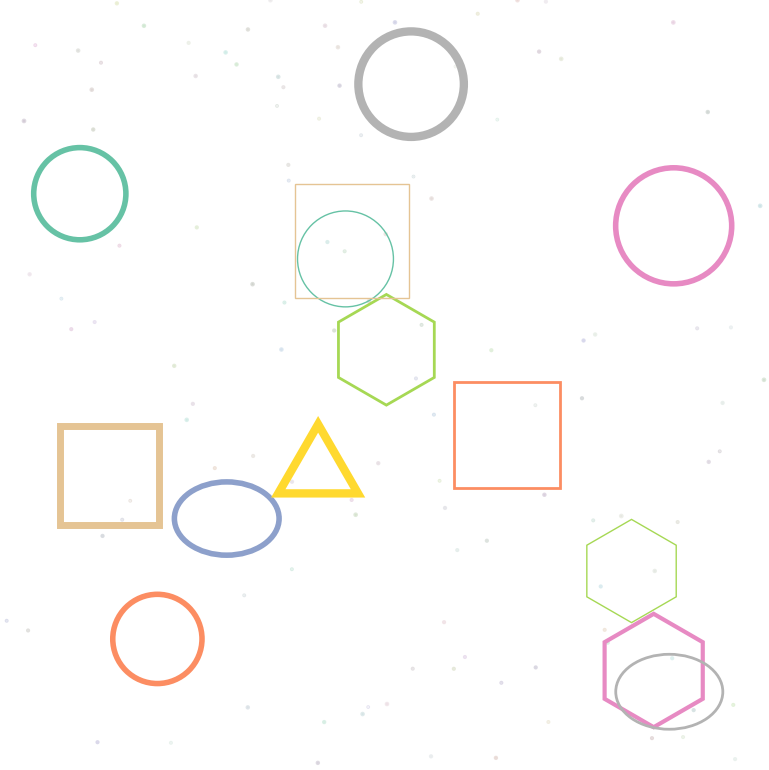[{"shape": "circle", "thickness": 2, "radius": 0.3, "center": [0.104, 0.748]}, {"shape": "circle", "thickness": 0.5, "radius": 0.31, "center": [0.449, 0.664]}, {"shape": "circle", "thickness": 2, "radius": 0.29, "center": [0.204, 0.17]}, {"shape": "square", "thickness": 1, "radius": 0.35, "center": [0.659, 0.435]}, {"shape": "oval", "thickness": 2, "radius": 0.34, "center": [0.294, 0.327]}, {"shape": "circle", "thickness": 2, "radius": 0.38, "center": [0.875, 0.707]}, {"shape": "hexagon", "thickness": 1.5, "radius": 0.37, "center": [0.849, 0.129]}, {"shape": "hexagon", "thickness": 1, "radius": 0.36, "center": [0.502, 0.546]}, {"shape": "hexagon", "thickness": 0.5, "radius": 0.34, "center": [0.82, 0.258]}, {"shape": "triangle", "thickness": 3, "radius": 0.3, "center": [0.413, 0.389]}, {"shape": "square", "thickness": 2.5, "radius": 0.32, "center": [0.142, 0.382]}, {"shape": "square", "thickness": 0.5, "radius": 0.37, "center": [0.457, 0.687]}, {"shape": "oval", "thickness": 1, "radius": 0.35, "center": [0.869, 0.102]}, {"shape": "circle", "thickness": 3, "radius": 0.34, "center": [0.534, 0.891]}]